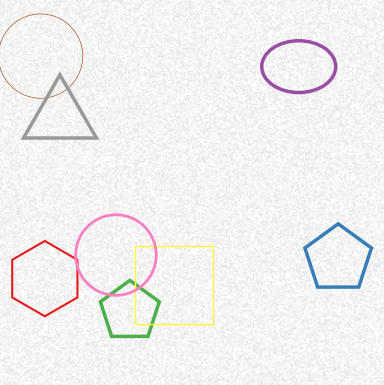[{"shape": "hexagon", "thickness": 1.5, "radius": 0.49, "center": [0.116, 0.276]}, {"shape": "pentagon", "thickness": 2.5, "radius": 0.45, "center": [0.878, 0.328]}, {"shape": "pentagon", "thickness": 2.5, "radius": 0.4, "center": [0.337, 0.191]}, {"shape": "oval", "thickness": 2.5, "radius": 0.48, "center": [0.776, 0.827]}, {"shape": "square", "thickness": 1, "radius": 0.51, "center": [0.453, 0.26]}, {"shape": "circle", "thickness": 0.5, "radius": 0.55, "center": [0.106, 0.854]}, {"shape": "circle", "thickness": 2, "radius": 0.52, "center": [0.301, 0.338]}, {"shape": "triangle", "thickness": 2.5, "radius": 0.55, "center": [0.156, 0.696]}]